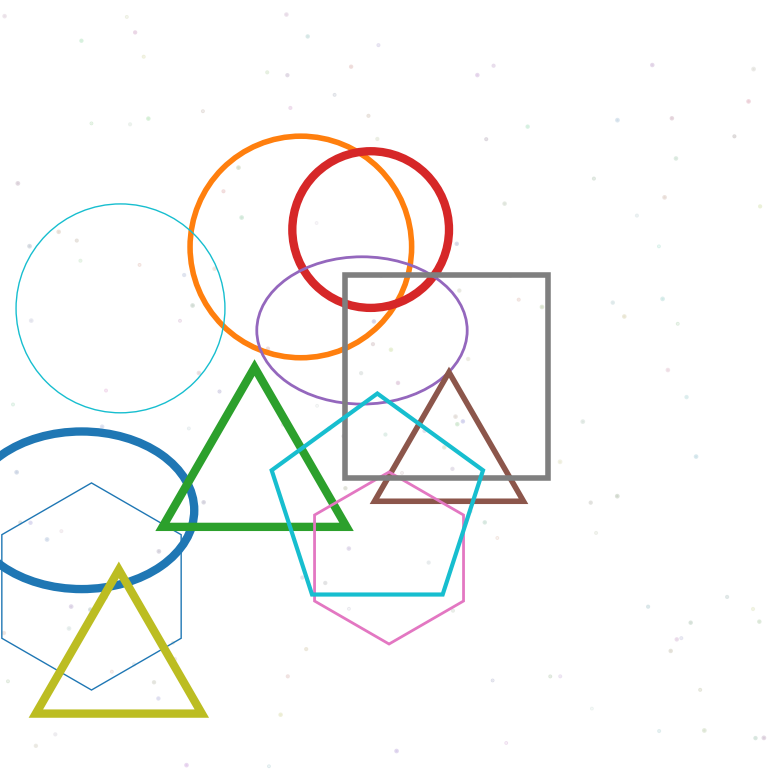[{"shape": "hexagon", "thickness": 0.5, "radius": 0.67, "center": [0.119, 0.238]}, {"shape": "oval", "thickness": 3, "radius": 0.73, "center": [0.106, 0.337]}, {"shape": "circle", "thickness": 2, "radius": 0.72, "center": [0.391, 0.679]}, {"shape": "triangle", "thickness": 3, "radius": 0.69, "center": [0.331, 0.385]}, {"shape": "circle", "thickness": 3, "radius": 0.51, "center": [0.481, 0.702]}, {"shape": "oval", "thickness": 1, "radius": 0.68, "center": [0.47, 0.571]}, {"shape": "triangle", "thickness": 2, "radius": 0.56, "center": [0.583, 0.405]}, {"shape": "hexagon", "thickness": 1, "radius": 0.56, "center": [0.505, 0.275]}, {"shape": "square", "thickness": 2, "radius": 0.66, "center": [0.58, 0.511]}, {"shape": "triangle", "thickness": 3, "radius": 0.62, "center": [0.154, 0.135]}, {"shape": "pentagon", "thickness": 1.5, "radius": 0.72, "center": [0.49, 0.345]}, {"shape": "circle", "thickness": 0.5, "radius": 0.68, "center": [0.156, 0.6]}]